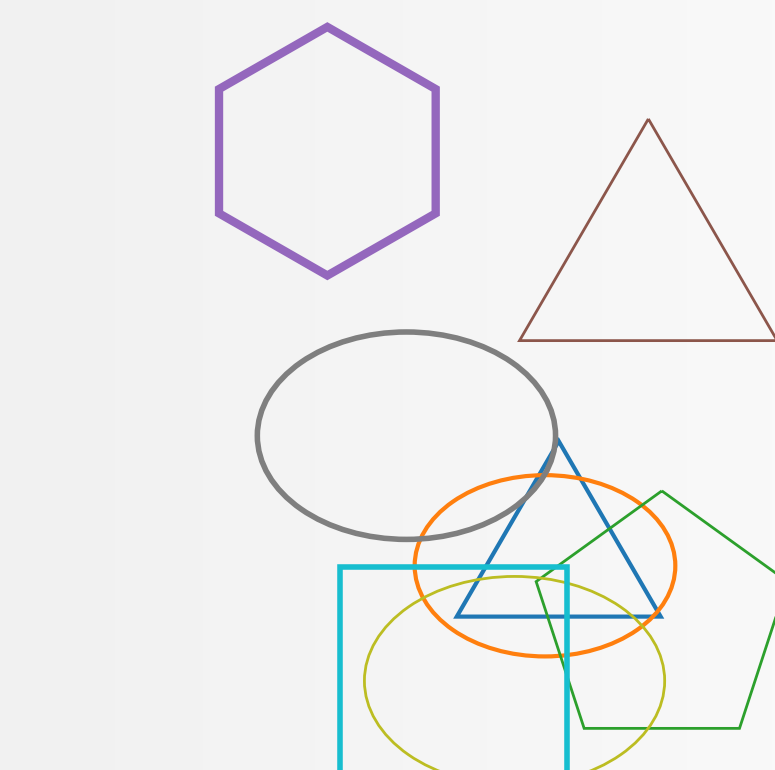[{"shape": "triangle", "thickness": 1.5, "radius": 0.76, "center": [0.721, 0.275]}, {"shape": "oval", "thickness": 1.5, "radius": 0.84, "center": [0.703, 0.265]}, {"shape": "pentagon", "thickness": 1, "radius": 0.85, "center": [0.854, 0.192]}, {"shape": "hexagon", "thickness": 3, "radius": 0.81, "center": [0.422, 0.804]}, {"shape": "triangle", "thickness": 1, "radius": 0.96, "center": [0.837, 0.654]}, {"shape": "oval", "thickness": 2, "radius": 0.96, "center": [0.524, 0.434]}, {"shape": "oval", "thickness": 1, "radius": 0.97, "center": [0.664, 0.116]}, {"shape": "square", "thickness": 2, "radius": 0.73, "center": [0.585, 0.116]}]